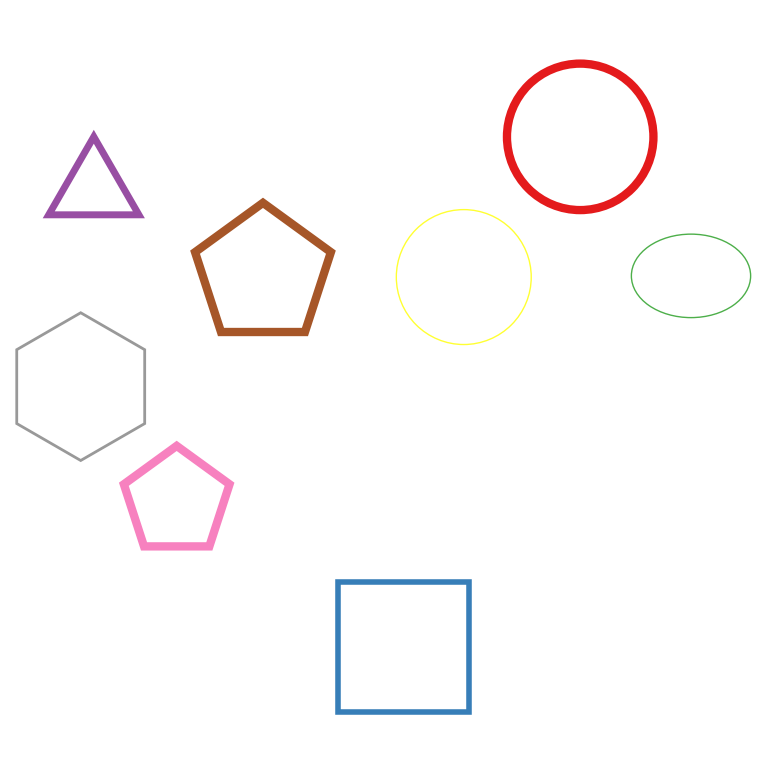[{"shape": "circle", "thickness": 3, "radius": 0.48, "center": [0.754, 0.822]}, {"shape": "square", "thickness": 2, "radius": 0.42, "center": [0.524, 0.16]}, {"shape": "oval", "thickness": 0.5, "radius": 0.39, "center": [0.897, 0.642]}, {"shape": "triangle", "thickness": 2.5, "radius": 0.34, "center": [0.122, 0.755]}, {"shape": "circle", "thickness": 0.5, "radius": 0.44, "center": [0.602, 0.64]}, {"shape": "pentagon", "thickness": 3, "radius": 0.46, "center": [0.342, 0.644]}, {"shape": "pentagon", "thickness": 3, "radius": 0.36, "center": [0.229, 0.349]}, {"shape": "hexagon", "thickness": 1, "radius": 0.48, "center": [0.105, 0.498]}]